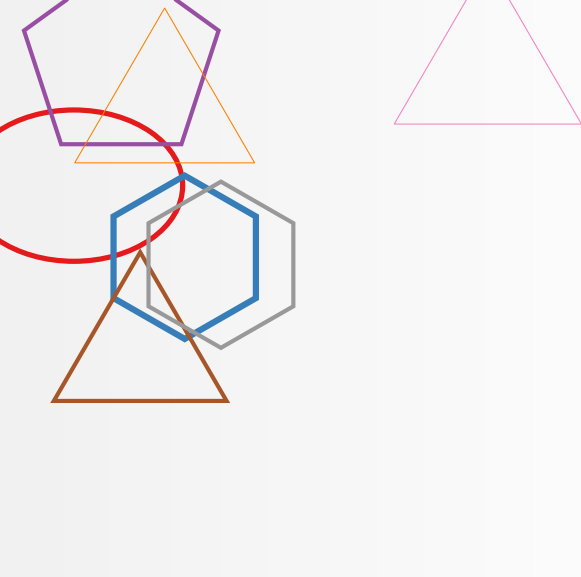[{"shape": "oval", "thickness": 2.5, "radius": 0.94, "center": [0.127, 0.678]}, {"shape": "hexagon", "thickness": 3, "radius": 0.71, "center": [0.318, 0.554]}, {"shape": "pentagon", "thickness": 2, "radius": 0.88, "center": [0.209, 0.892]}, {"shape": "triangle", "thickness": 0.5, "radius": 0.89, "center": [0.283, 0.806]}, {"shape": "triangle", "thickness": 2, "radius": 0.86, "center": [0.241, 0.391]}, {"shape": "triangle", "thickness": 0.5, "radius": 0.93, "center": [0.839, 0.877]}, {"shape": "hexagon", "thickness": 2, "radius": 0.72, "center": [0.38, 0.541]}]